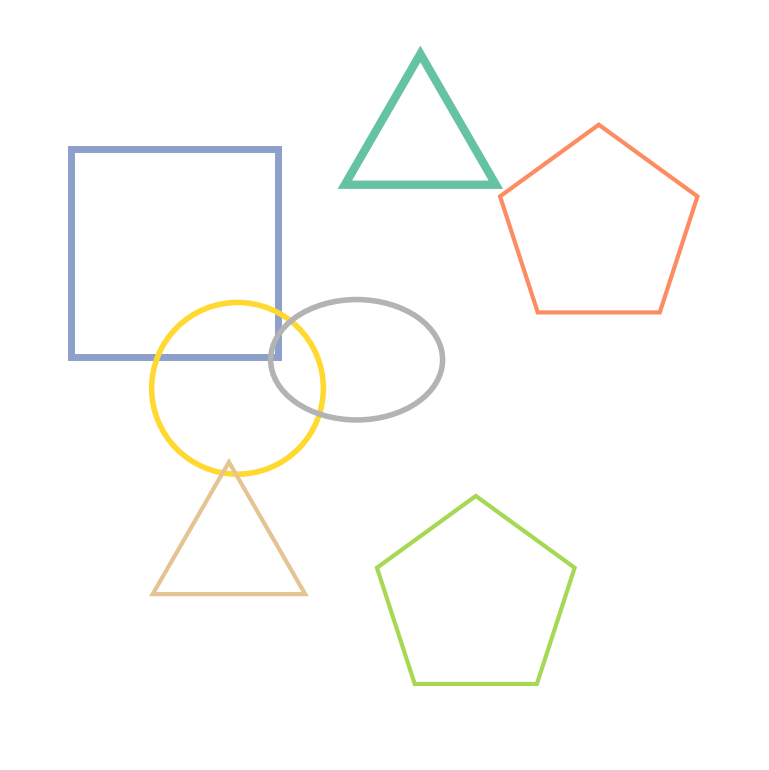[{"shape": "triangle", "thickness": 3, "radius": 0.57, "center": [0.546, 0.817]}, {"shape": "pentagon", "thickness": 1.5, "radius": 0.67, "center": [0.778, 0.703]}, {"shape": "square", "thickness": 2.5, "radius": 0.67, "center": [0.226, 0.671]}, {"shape": "pentagon", "thickness": 1.5, "radius": 0.67, "center": [0.618, 0.221]}, {"shape": "circle", "thickness": 2, "radius": 0.56, "center": [0.308, 0.496]}, {"shape": "triangle", "thickness": 1.5, "radius": 0.57, "center": [0.297, 0.286]}, {"shape": "oval", "thickness": 2, "radius": 0.56, "center": [0.463, 0.533]}]